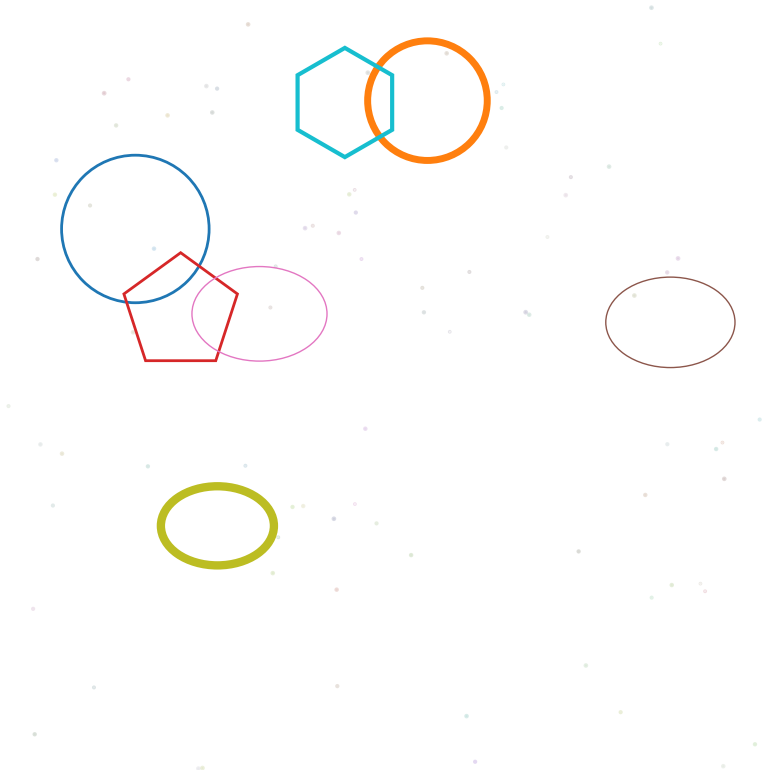[{"shape": "circle", "thickness": 1, "radius": 0.48, "center": [0.176, 0.703]}, {"shape": "circle", "thickness": 2.5, "radius": 0.39, "center": [0.555, 0.869]}, {"shape": "pentagon", "thickness": 1, "radius": 0.39, "center": [0.235, 0.594]}, {"shape": "oval", "thickness": 0.5, "radius": 0.42, "center": [0.871, 0.581]}, {"shape": "oval", "thickness": 0.5, "radius": 0.44, "center": [0.337, 0.592]}, {"shape": "oval", "thickness": 3, "radius": 0.37, "center": [0.282, 0.317]}, {"shape": "hexagon", "thickness": 1.5, "radius": 0.35, "center": [0.448, 0.867]}]